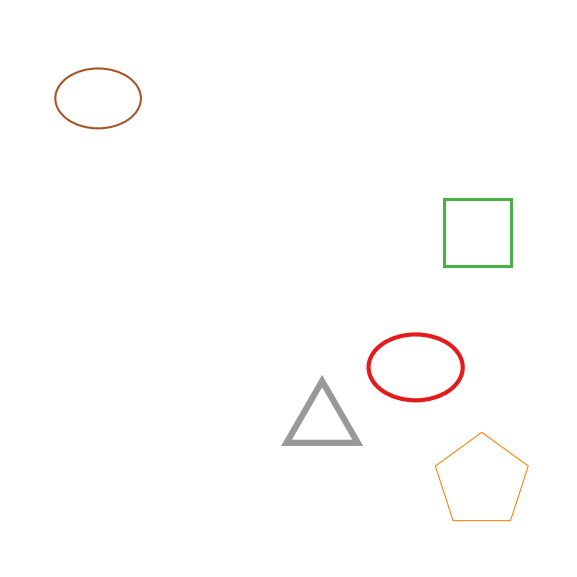[{"shape": "oval", "thickness": 2, "radius": 0.41, "center": [0.72, 0.363]}, {"shape": "square", "thickness": 1.5, "radius": 0.29, "center": [0.826, 0.596]}, {"shape": "pentagon", "thickness": 0.5, "radius": 0.42, "center": [0.834, 0.166]}, {"shape": "oval", "thickness": 1, "radius": 0.37, "center": [0.17, 0.829]}, {"shape": "triangle", "thickness": 3, "radius": 0.36, "center": [0.558, 0.268]}]